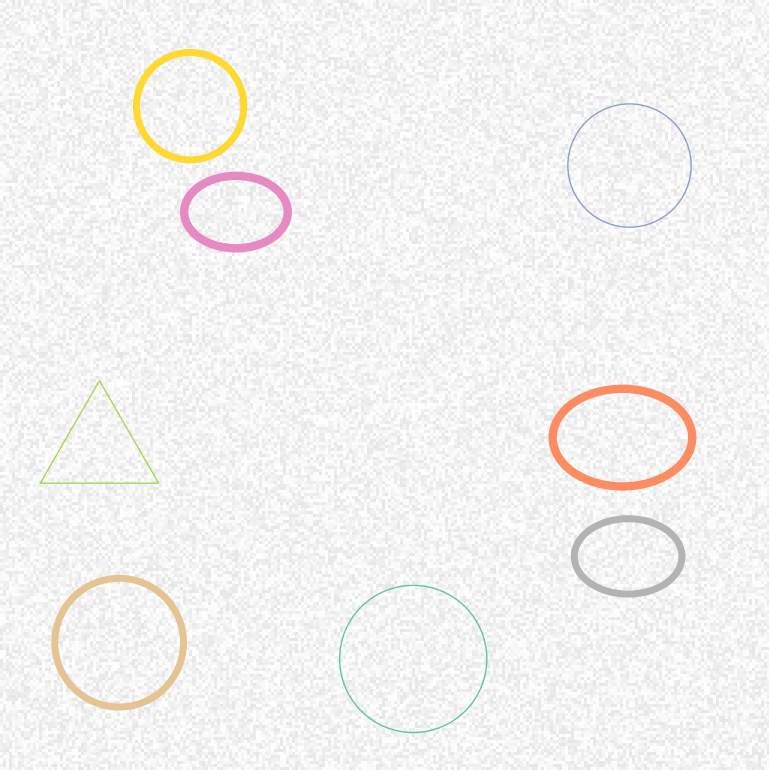[{"shape": "circle", "thickness": 0.5, "radius": 0.48, "center": [0.537, 0.144]}, {"shape": "oval", "thickness": 3, "radius": 0.45, "center": [0.808, 0.432]}, {"shape": "circle", "thickness": 0.5, "radius": 0.4, "center": [0.818, 0.785]}, {"shape": "oval", "thickness": 3, "radius": 0.34, "center": [0.306, 0.725]}, {"shape": "triangle", "thickness": 0.5, "radius": 0.44, "center": [0.129, 0.417]}, {"shape": "circle", "thickness": 2.5, "radius": 0.35, "center": [0.247, 0.862]}, {"shape": "circle", "thickness": 2.5, "radius": 0.42, "center": [0.155, 0.165]}, {"shape": "oval", "thickness": 2.5, "radius": 0.35, "center": [0.816, 0.277]}]